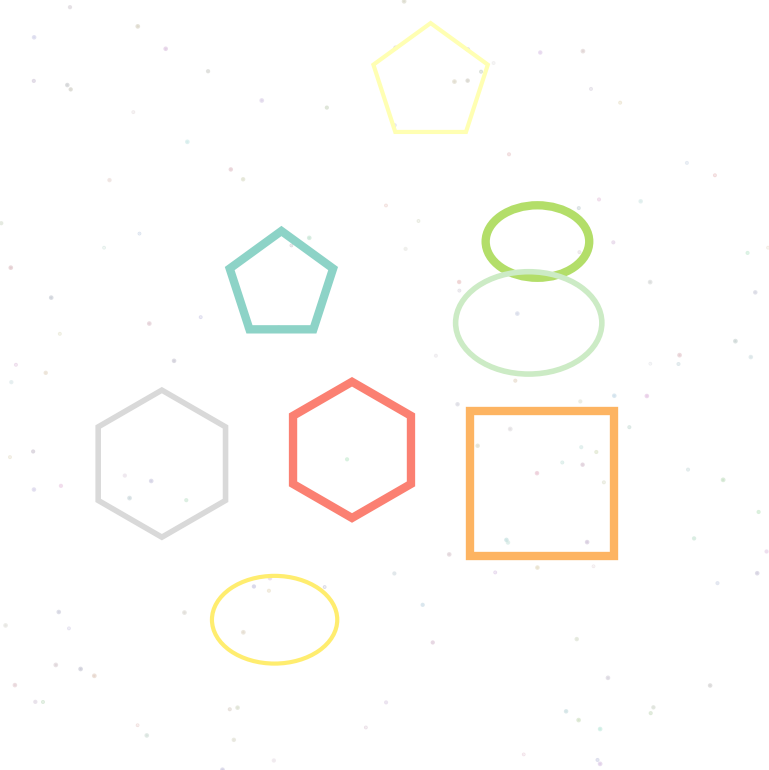[{"shape": "pentagon", "thickness": 3, "radius": 0.35, "center": [0.365, 0.629]}, {"shape": "pentagon", "thickness": 1.5, "radius": 0.39, "center": [0.559, 0.892]}, {"shape": "hexagon", "thickness": 3, "radius": 0.44, "center": [0.457, 0.416]}, {"shape": "square", "thickness": 3, "radius": 0.47, "center": [0.703, 0.372]}, {"shape": "oval", "thickness": 3, "radius": 0.34, "center": [0.698, 0.686]}, {"shape": "hexagon", "thickness": 2, "radius": 0.48, "center": [0.21, 0.398]}, {"shape": "oval", "thickness": 2, "radius": 0.47, "center": [0.687, 0.581]}, {"shape": "oval", "thickness": 1.5, "radius": 0.41, "center": [0.357, 0.195]}]